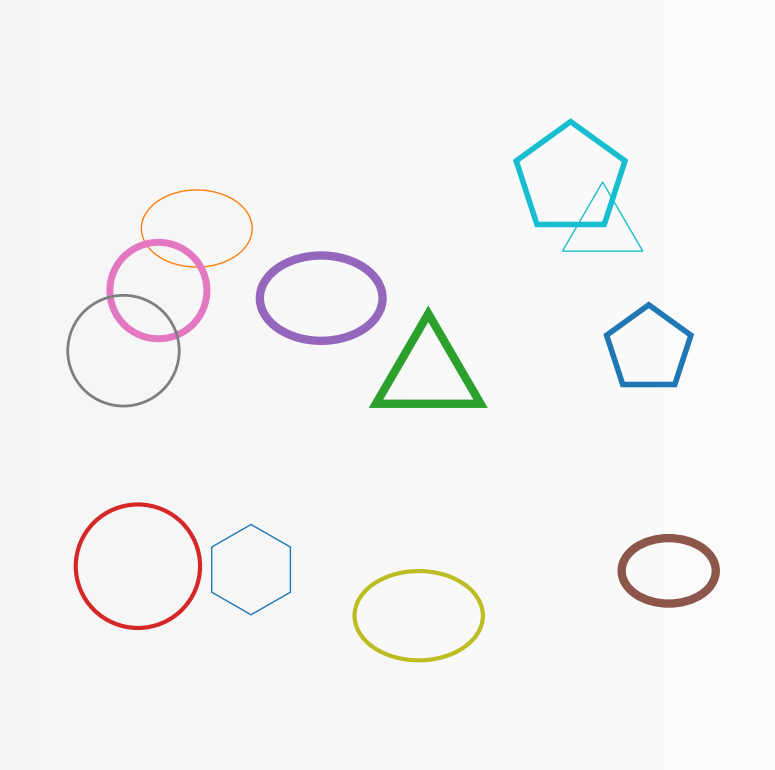[{"shape": "hexagon", "thickness": 0.5, "radius": 0.29, "center": [0.324, 0.26]}, {"shape": "pentagon", "thickness": 2, "radius": 0.29, "center": [0.837, 0.547]}, {"shape": "oval", "thickness": 0.5, "radius": 0.36, "center": [0.254, 0.703]}, {"shape": "triangle", "thickness": 3, "radius": 0.39, "center": [0.553, 0.515]}, {"shape": "circle", "thickness": 1.5, "radius": 0.4, "center": [0.178, 0.265]}, {"shape": "oval", "thickness": 3, "radius": 0.4, "center": [0.414, 0.613]}, {"shape": "oval", "thickness": 3, "radius": 0.3, "center": [0.863, 0.259]}, {"shape": "circle", "thickness": 2.5, "radius": 0.31, "center": [0.204, 0.623]}, {"shape": "circle", "thickness": 1, "radius": 0.36, "center": [0.159, 0.545]}, {"shape": "oval", "thickness": 1.5, "radius": 0.41, "center": [0.54, 0.2]}, {"shape": "triangle", "thickness": 0.5, "radius": 0.3, "center": [0.778, 0.704]}, {"shape": "pentagon", "thickness": 2, "radius": 0.37, "center": [0.736, 0.768]}]